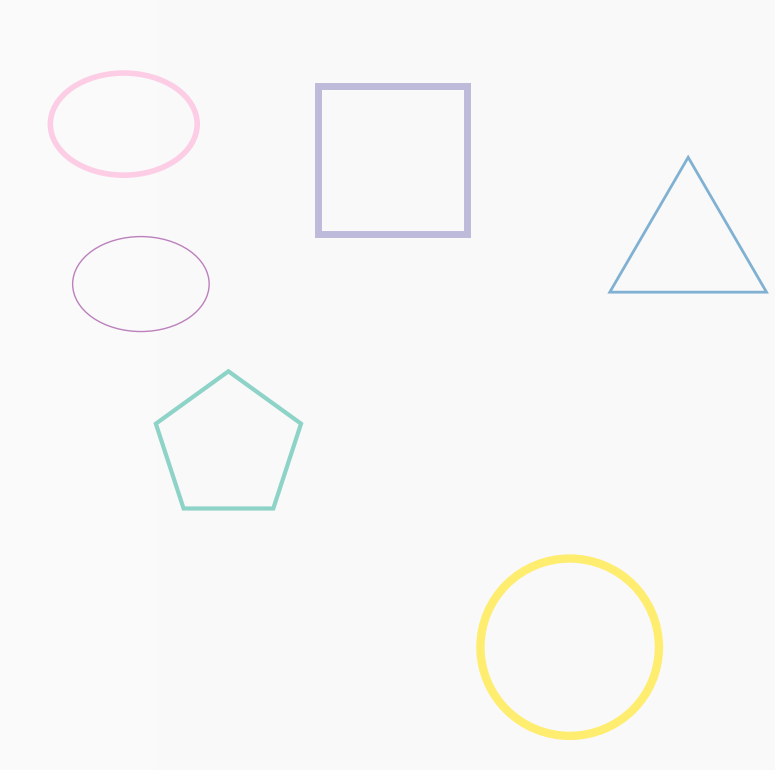[{"shape": "pentagon", "thickness": 1.5, "radius": 0.49, "center": [0.295, 0.419]}, {"shape": "square", "thickness": 2.5, "radius": 0.48, "center": [0.506, 0.792]}, {"shape": "triangle", "thickness": 1, "radius": 0.58, "center": [0.888, 0.679]}, {"shape": "oval", "thickness": 2, "radius": 0.47, "center": [0.16, 0.839]}, {"shape": "oval", "thickness": 0.5, "radius": 0.44, "center": [0.182, 0.631]}, {"shape": "circle", "thickness": 3, "radius": 0.58, "center": [0.735, 0.159]}]